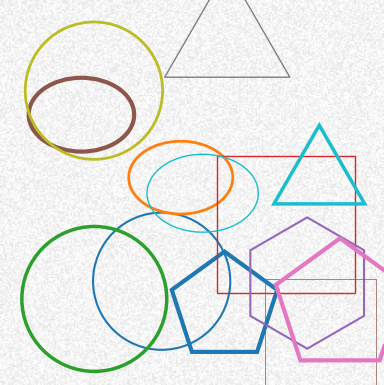[{"shape": "pentagon", "thickness": 3, "radius": 0.72, "center": [0.583, 0.203]}, {"shape": "circle", "thickness": 1.5, "radius": 0.89, "center": [0.42, 0.27]}, {"shape": "oval", "thickness": 2, "radius": 0.68, "center": [0.47, 0.539]}, {"shape": "circle", "thickness": 2.5, "radius": 0.94, "center": [0.245, 0.224]}, {"shape": "square", "thickness": 1, "radius": 0.89, "center": [0.743, 0.416]}, {"shape": "hexagon", "thickness": 1.5, "radius": 0.85, "center": [0.798, 0.265]}, {"shape": "square", "thickness": 0.5, "radius": 0.72, "center": [0.832, 0.134]}, {"shape": "oval", "thickness": 3, "radius": 0.68, "center": [0.212, 0.702]}, {"shape": "pentagon", "thickness": 3, "radius": 0.88, "center": [0.883, 0.206]}, {"shape": "triangle", "thickness": 1, "radius": 0.94, "center": [0.59, 0.893]}, {"shape": "circle", "thickness": 2, "radius": 0.89, "center": [0.244, 0.764]}, {"shape": "triangle", "thickness": 2.5, "radius": 0.68, "center": [0.829, 0.538]}, {"shape": "oval", "thickness": 1, "radius": 0.72, "center": [0.526, 0.498]}]